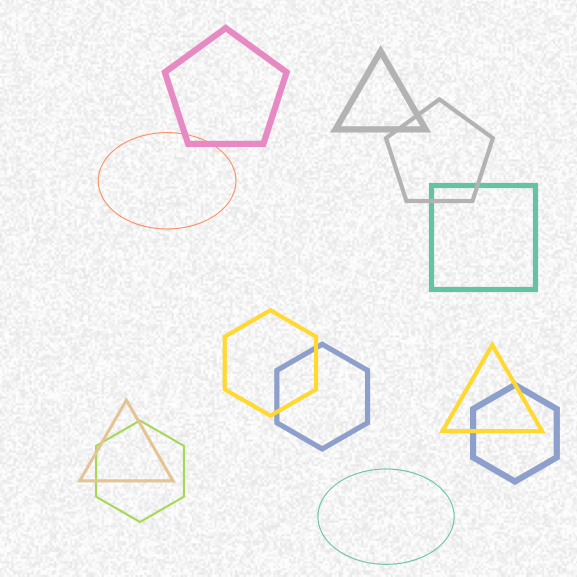[{"shape": "oval", "thickness": 0.5, "radius": 0.59, "center": [0.668, 0.104]}, {"shape": "square", "thickness": 2.5, "radius": 0.45, "center": [0.836, 0.589]}, {"shape": "oval", "thickness": 0.5, "radius": 0.6, "center": [0.289, 0.686]}, {"shape": "hexagon", "thickness": 2.5, "radius": 0.45, "center": [0.558, 0.312]}, {"shape": "hexagon", "thickness": 3, "radius": 0.42, "center": [0.892, 0.249]}, {"shape": "pentagon", "thickness": 3, "radius": 0.55, "center": [0.391, 0.84]}, {"shape": "hexagon", "thickness": 1, "radius": 0.44, "center": [0.242, 0.183]}, {"shape": "hexagon", "thickness": 2, "radius": 0.46, "center": [0.468, 0.371]}, {"shape": "triangle", "thickness": 2, "radius": 0.5, "center": [0.852, 0.302]}, {"shape": "triangle", "thickness": 1.5, "radius": 0.47, "center": [0.219, 0.213]}, {"shape": "pentagon", "thickness": 2, "radius": 0.49, "center": [0.761, 0.73]}, {"shape": "triangle", "thickness": 3, "radius": 0.45, "center": [0.659, 0.82]}]